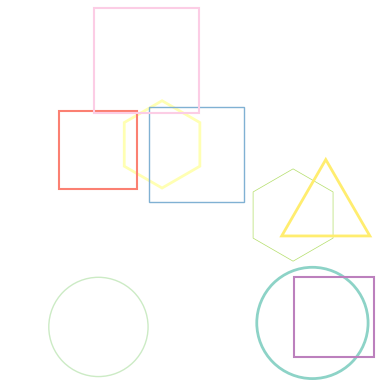[{"shape": "circle", "thickness": 2, "radius": 0.72, "center": [0.811, 0.161]}, {"shape": "hexagon", "thickness": 2, "radius": 0.57, "center": [0.421, 0.625]}, {"shape": "square", "thickness": 1.5, "radius": 0.51, "center": [0.255, 0.611]}, {"shape": "square", "thickness": 1, "radius": 0.62, "center": [0.51, 0.599]}, {"shape": "hexagon", "thickness": 0.5, "radius": 0.6, "center": [0.761, 0.441]}, {"shape": "square", "thickness": 1.5, "radius": 0.68, "center": [0.381, 0.842]}, {"shape": "square", "thickness": 1.5, "radius": 0.52, "center": [0.868, 0.176]}, {"shape": "circle", "thickness": 1, "radius": 0.64, "center": [0.256, 0.151]}, {"shape": "triangle", "thickness": 2, "radius": 0.66, "center": [0.846, 0.453]}]